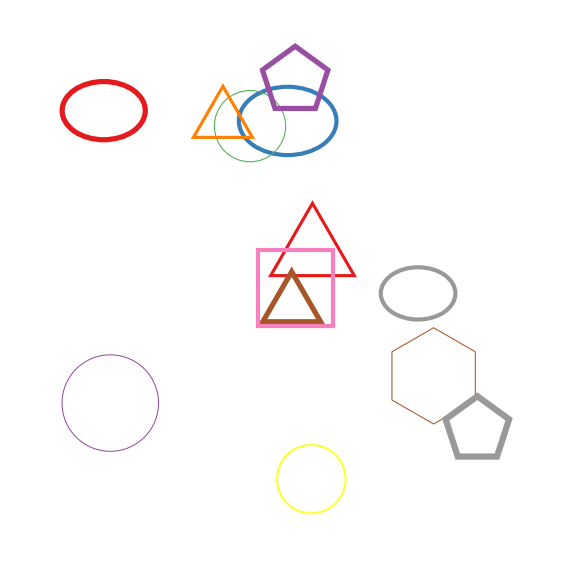[{"shape": "triangle", "thickness": 1.5, "radius": 0.42, "center": [0.541, 0.564]}, {"shape": "oval", "thickness": 2.5, "radius": 0.36, "center": [0.18, 0.808]}, {"shape": "oval", "thickness": 2, "radius": 0.42, "center": [0.498, 0.79]}, {"shape": "circle", "thickness": 0.5, "radius": 0.31, "center": [0.433, 0.781]}, {"shape": "circle", "thickness": 0.5, "radius": 0.42, "center": [0.191, 0.301]}, {"shape": "pentagon", "thickness": 2.5, "radius": 0.3, "center": [0.511, 0.86]}, {"shape": "triangle", "thickness": 1.5, "radius": 0.29, "center": [0.386, 0.791]}, {"shape": "circle", "thickness": 1, "radius": 0.3, "center": [0.539, 0.17]}, {"shape": "triangle", "thickness": 2.5, "radius": 0.29, "center": [0.505, 0.471]}, {"shape": "hexagon", "thickness": 0.5, "radius": 0.42, "center": [0.751, 0.348]}, {"shape": "square", "thickness": 2, "radius": 0.33, "center": [0.512, 0.501]}, {"shape": "pentagon", "thickness": 3, "radius": 0.29, "center": [0.827, 0.255]}, {"shape": "oval", "thickness": 2, "radius": 0.32, "center": [0.724, 0.491]}]